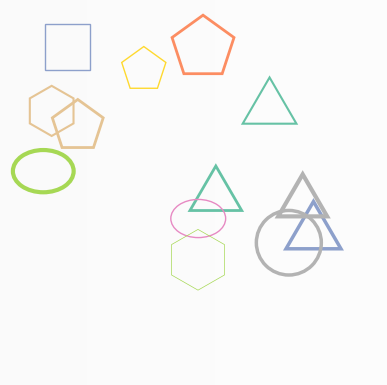[{"shape": "triangle", "thickness": 2, "radius": 0.39, "center": [0.557, 0.492]}, {"shape": "triangle", "thickness": 1.5, "radius": 0.4, "center": [0.696, 0.719]}, {"shape": "pentagon", "thickness": 2, "radius": 0.42, "center": [0.524, 0.877]}, {"shape": "square", "thickness": 1, "radius": 0.29, "center": [0.174, 0.878]}, {"shape": "triangle", "thickness": 2.5, "radius": 0.41, "center": [0.809, 0.395]}, {"shape": "oval", "thickness": 1, "radius": 0.35, "center": [0.512, 0.432]}, {"shape": "oval", "thickness": 3, "radius": 0.39, "center": [0.112, 0.555]}, {"shape": "hexagon", "thickness": 0.5, "radius": 0.39, "center": [0.511, 0.325]}, {"shape": "pentagon", "thickness": 1, "radius": 0.3, "center": [0.371, 0.819]}, {"shape": "hexagon", "thickness": 1.5, "radius": 0.33, "center": [0.133, 0.712]}, {"shape": "pentagon", "thickness": 2, "radius": 0.35, "center": [0.201, 0.673]}, {"shape": "triangle", "thickness": 3, "radius": 0.36, "center": [0.781, 0.474]}, {"shape": "circle", "thickness": 2.5, "radius": 0.42, "center": [0.745, 0.37]}]